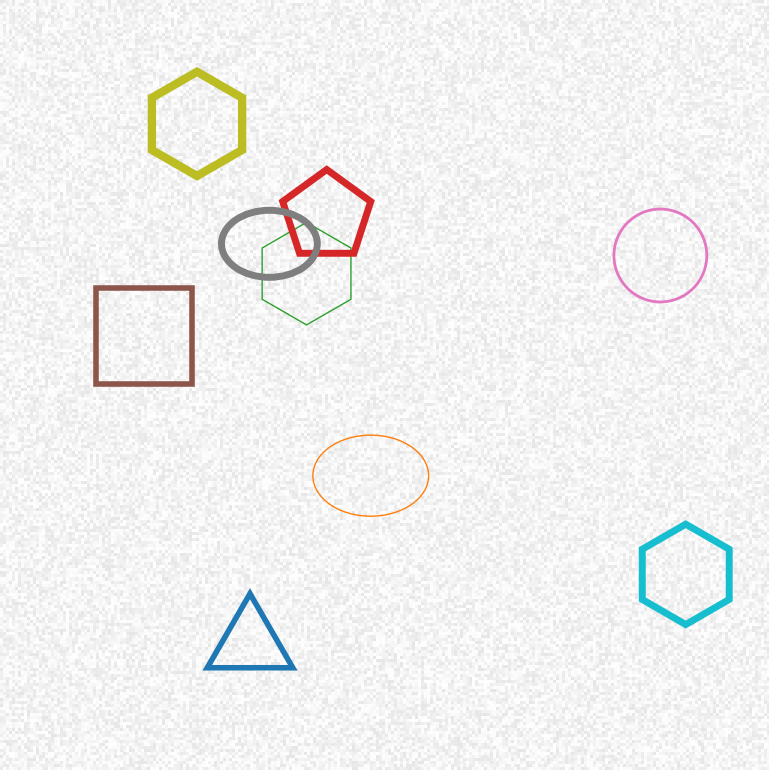[{"shape": "triangle", "thickness": 2, "radius": 0.32, "center": [0.325, 0.165]}, {"shape": "oval", "thickness": 0.5, "radius": 0.38, "center": [0.481, 0.382]}, {"shape": "hexagon", "thickness": 0.5, "radius": 0.33, "center": [0.398, 0.645]}, {"shape": "pentagon", "thickness": 2.5, "radius": 0.3, "center": [0.424, 0.72]}, {"shape": "square", "thickness": 2, "radius": 0.31, "center": [0.187, 0.564]}, {"shape": "circle", "thickness": 1, "radius": 0.3, "center": [0.858, 0.668]}, {"shape": "oval", "thickness": 2.5, "radius": 0.31, "center": [0.35, 0.683]}, {"shape": "hexagon", "thickness": 3, "radius": 0.34, "center": [0.256, 0.839]}, {"shape": "hexagon", "thickness": 2.5, "radius": 0.33, "center": [0.891, 0.254]}]